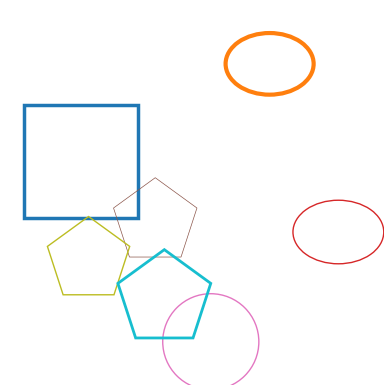[{"shape": "square", "thickness": 2.5, "radius": 0.74, "center": [0.21, 0.581]}, {"shape": "oval", "thickness": 3, "radius": 0.57, "center": [0.7, 0.834]}, {"shape": "oval", "thickness": 1, "radius": 0.59, "center": [0.879, 0.397]}, {"shape": "pentagon", "thickness": 0.5, "radius": 0.57, "center": [0.403, 0.425]}, {"shape": "circle", "thickness": 1, "radius": 0.62, "center": [0.547, 0.112]}, {"shape": "pentagon", "thickness": 1, "radius": 0.56, "center": [0.23, 0.325]}, {"shape": "pentagon", "thickness": 2, "radius": 0.63, "center": [0.427, 0.225]}]